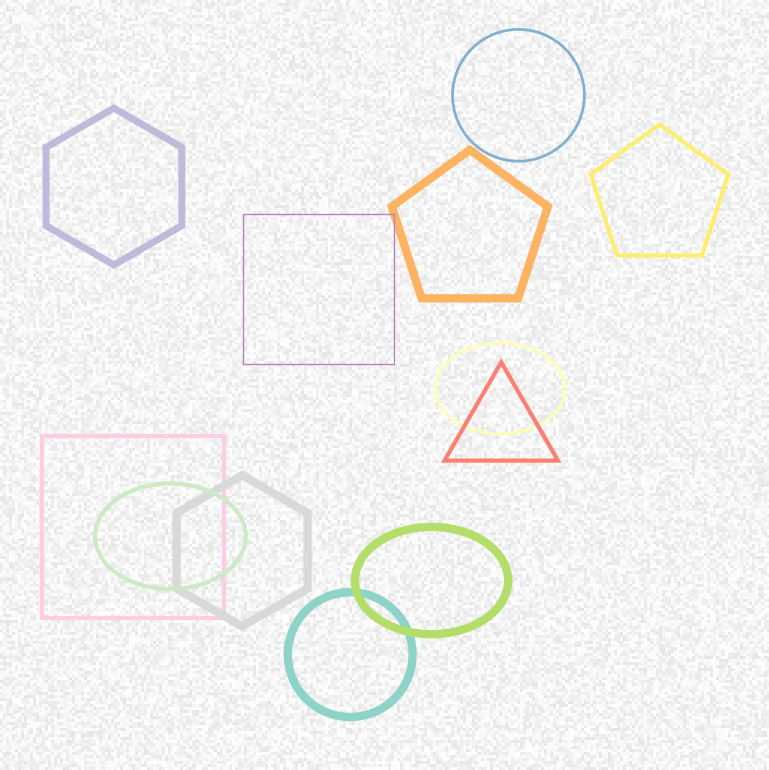[{"shape": "circle", "thickness": 3, "radius": 0.41, "center": [0.455, 0.15]}, {"shape": "oval", "thickness": 1, "radius": 0.42, "center": [0.65, 0.496]}, {"shape": "hexagon", "thickness": 2.5, "radius": 0.51, "center": [0.148, 0.758]}, {"shape": "triangle", "thickness": 1.5, "radius": 0.43, "center": [0.651, 0.444]}, {"shape": "circle", "thickness": 1, "radius": 0.43, "center": [0.673, 0.876]}, {"shape": "pentagon", "thickness": 3, "radius": 0.53, "center": [0.61, 0.699]}, {"shape": "oval", "thickness": 3, "radius": 0.5, "center": [0.56, 0.246]}, {"shape": "square", "thickness": 1.5, "radius": 0.59, "center": [0.173, 0.315]}, {"shape": "hexagon", "thickness": 3, "radius": 0.49, "center": [0.314, 0.285]}, {"shape": "square", "thickness": 0.5, "radius": 0.49, "center": [0.414, 0.625]}, {"shape": "oval", "thickness": 1.5, "radius": 0.49, "center": [0.221, 0.304]}, {"shape": "pentagon", "thickness": 1.5, "radius": 0.47, "center": [0.856, 0.744]}]